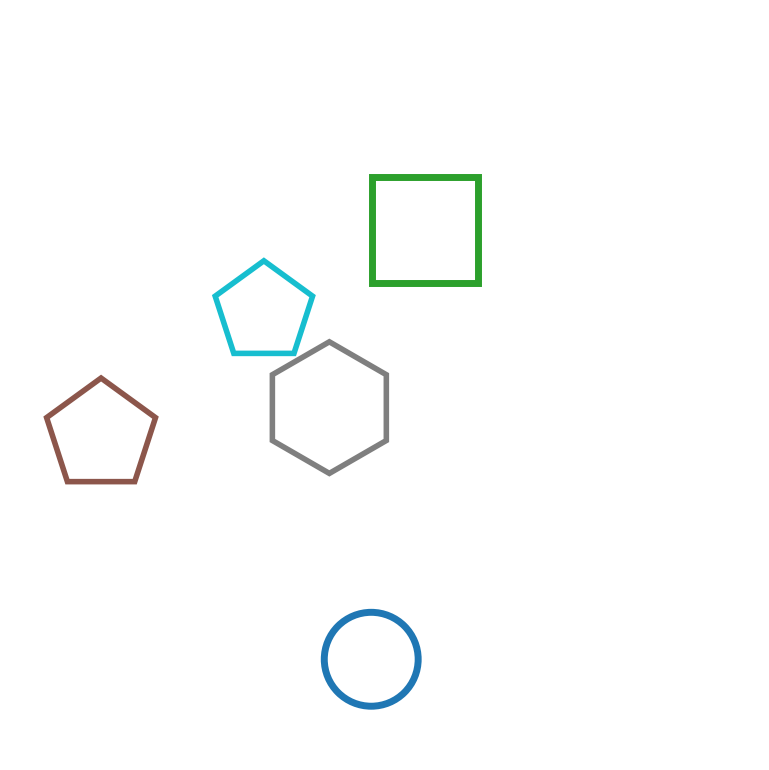[{"shape": "circle", "thickness": 2.5, "radius": 0.3, "center": [0.482, 0.144]}, {"shape": "square", "thickness": 2.5, "radius": 0.34, "center": [0.552, 0.702]}, {"shape": "pentagon", "thickness": 2, "radius": 0.37, "center": [0.131, 0.435]}, {"shape": "hexagon", "thickness": 2, "radius": 0.43, "center": [0.428, 0.471]}, {"shape": "pentagon", "thickness": 2, "radius": 0.33, "center": [0.343, 0.595]}]